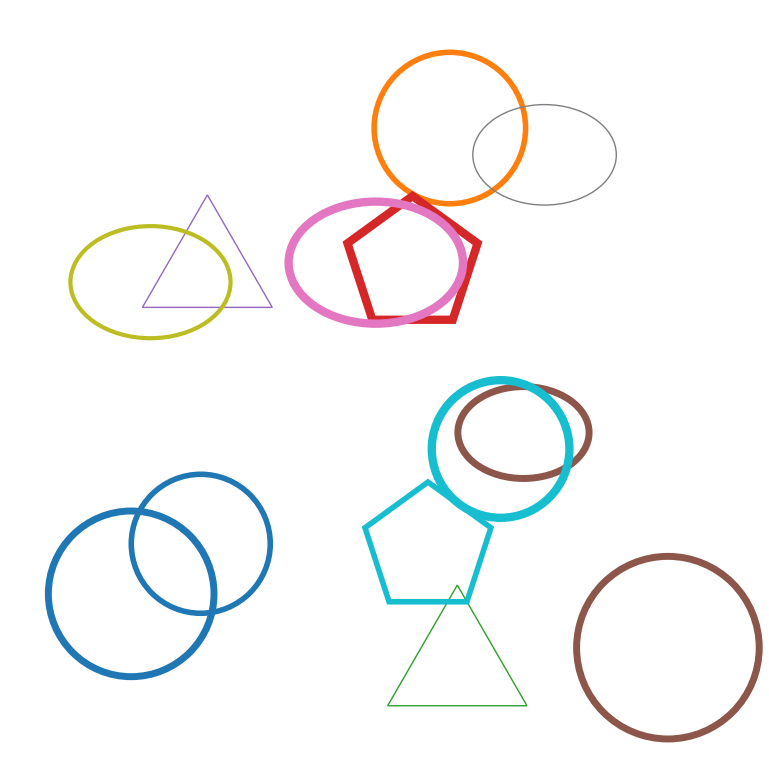[{"shape": "circle", "thickness": 2, "radius": 0.45, "center": [0.261, 0.294]}, {"shape": "circle", "thickness": 2.5, "radius": 0.54, "center": [0.17, 0.229]}, {"shape": "circle", "thickness": 2, "radius": 0.49, "center": [0.584, 0.834]}, {"shape": "triangle", "thickness": 0.5, "radius": 0.52, "center": [0.594, 0.136]}, {"shape": "pentagon", "thickness": 3, "radius": 0.44, "center": [0.536, 0.657]}, {"shape": "triangle", "thickness": 0.5, "radius": 0.49, "center": [0.269, 0.649]}, {"shape": "oval", "thickness": 2.5, "radius": 0.43, "center": [0.68, 0.438]}, {"shape": "circle", "thickness": 2.5, "radius": 0.59, "center": [0.867, 0.159]}, {"shape": "oval", "thickness": 3, "radius": 0.57, "center": [0.488, 0.659]}, {"shape": "oval", "thickness": 0.5, "radius": 0.47, "center": [0.707, 0.799]}, {"shape": "oval", "thickness": 1.5, "radius": 0.52, "center": [0.195, 0.634]}, {"shape": "pentagon", "thickness": 2, "radius": 0.43, "center": [0.556, 0.288]}, {"shape": "circle", "thickness": 3, "radius": 0.45, "center": [0.65, 0.417]}]